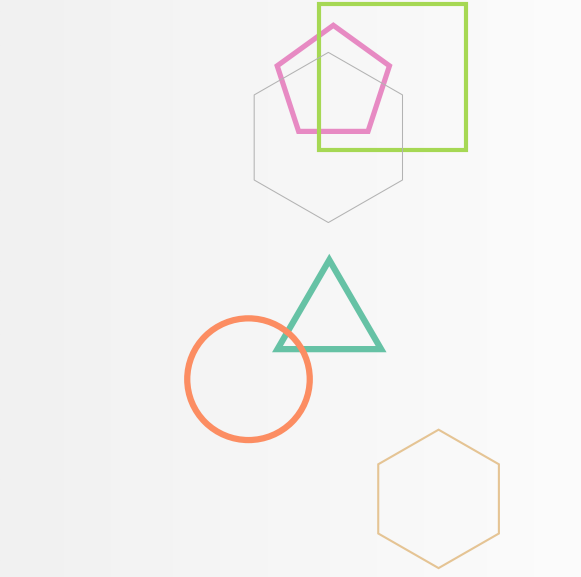[{"shape": "triangle", "thickness": 3, "radius": 0.51, "center": [0.567, 0.446]}, {"shape": "circle", "thickness": 3, "radius": 0.53, "center": [0.428, 0.342]}, {"shape": "pentagon", "thickness": 2.5, "radius": 0.51, "center": [0.573, 0.854]}, {"shape": "square", "thickness": 2, "radius": 0.63, "center": [0.676, 0.866]}, {"shape": "hexagon", "thickness": 1, "radius": 0.6, "center": [0.755, 0.135]}, {"shape": "hexagon", "thickness": 0.5, "radius": 0.74, "center": [0.565, 0.761]}]